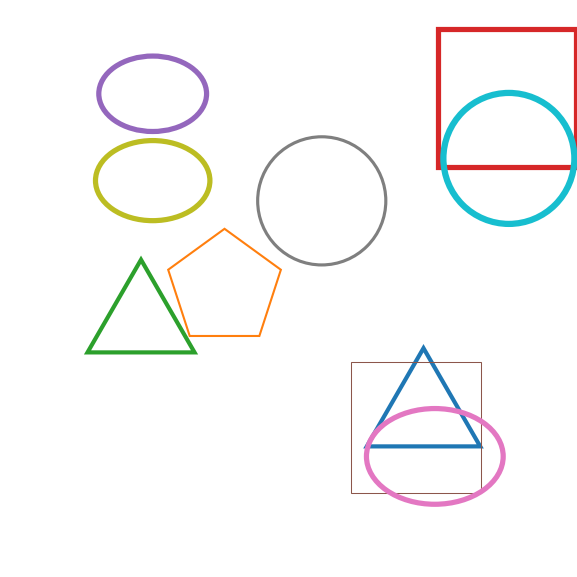[{"shape": "triangle", "thickness": 2, "radius": 0.57, "center": [0.733, 0.283]}, {"shape": "pentagon", "thickness": 1, "radius": 0.51, "center": [0.389, 0.5]}, {"shape": "triangle", "thickness": 2, "radius": 0.53, "center": [0.244, 0.442]}, {"shape": "square", "thickness": 2.5, "radius": 0.6, "center": [0.877, 0.829]}, {"shape": "oval", "thickness": 2.5, "radius": 0.47, "center": [0.264, 0.837]}, {"shape": "square", "thickness": 0.5, "radius": 0.56, "center": [0.721, 0.259]}, {"shape": "oval", "thickness": 2.5, "radius": 0.59, "center": [0.753, 0.209]}, {"shape": "circle", "thickness": 1.5, "radius": 0.55, "center": [0.557, 0.651]}, {"shape": "oval", "thickness": 2.5, "radius": 0.5, "center": [0.264, 0.686]}, {"shape": "circle", "thickness": 3, "radius": 0.57, "center": [0.881, 0.725]}]